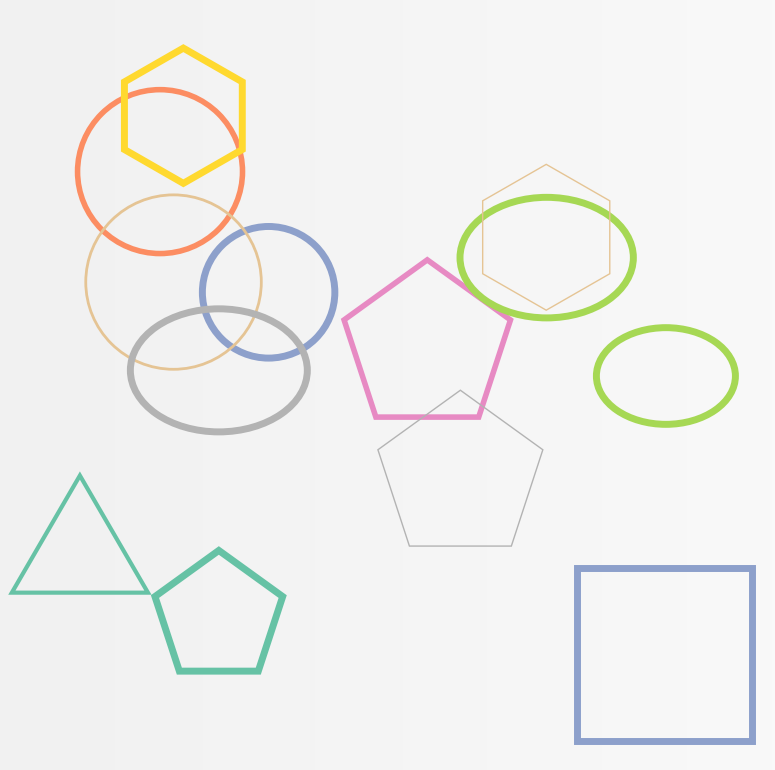[{"shape": "triangle", "thickness": 1.5, "radius": 0.51, "center": [0.103, 0.281]}, {"shape": "pentagon", "thickness": 2.5, "radius": 0.43, "center": [0.282, 0.198]}, {"shape": "circle", "thickness": 2, "radius": 0.53, "center": [0.206, 0.777]}, {"shape": "circle", "thickness": 2.5, "radius": 0.43, "center": [0.347, 0.62]}, {"shape": "square", "thickness": 2.5, "radius": 0.56, "center": [0.858, 0.15]}, {"shape": "pentagon", "thickness": 2, "radius": 0.56, "center": [0.551, 0.55]}, {"shape": "oval", "thickness": 2.5, "radius": 0.56, "center": [0.705, 0.665]}, {"shape": "oval", "thickness": 2.5, "radius": 0.45, "center": [0.859, 0.512]}, {"shape": "hexagon", "thickness": 2.5, "radius": 0.44, "center": [0.237, 0.85]}, {"shape": "hexagon", "thickness": 0.5, "radius": 0.47, "center": [0.705, 0.692]}, {"shape": "circle", "thickness": 1, "radius": 0.57, "center": [0.224, 0.634]}, {"shape": "oval", "thickness": 2.5, "radius": 0.57, "center": [0.282, 0.519]}, {"shape": "pentagon", "thickness": 0.5, "radius": 0.56, "center": [0.594, 0.381]}]